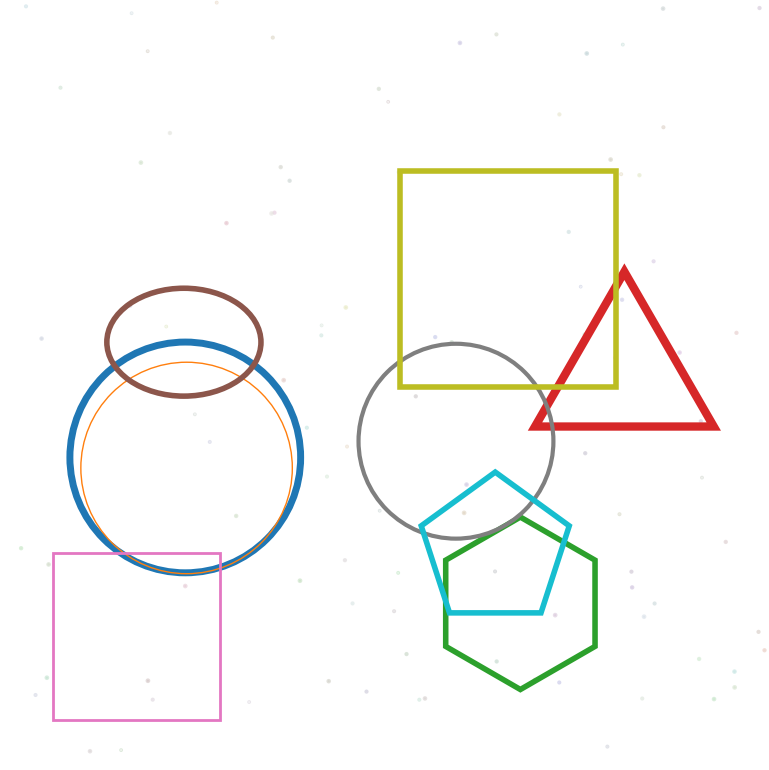[{"shape": "circle", "thickness": 2.5, "radius": 0.75, "center": [0.241, 0.406]}, {"shape": "circle", "thickness": 0.5, "radius": 0.69, "center": [0.242, 0.392]}, {"shape": "hexagon", "thickness": 2, "radius": 0.56, "center": [0.676, 0.217]}, {"shape": "triangle", "thickness": 3, "radius": 0.67, "center": [0.811, 0.513]}, {"shape": "oval", "thickness": 2, "radius": 0.5, "center": [0.239, 0.556]}, {"shape": "square", "thickness": 1, "radius": 0.54, "center": [0.177, 0.173]}, {"shape": "circle", "thickness": 1.5, "radius": 0.63, "center": [0.592, 0.427]}, {"shape": "square", "thickness": 2, "radius": 0.7, "center": [0.66, 0.638]}, {"shape": "pentagon", "thickness": 2, "radius": 0.51, "center": [0.643, 0.286]}]